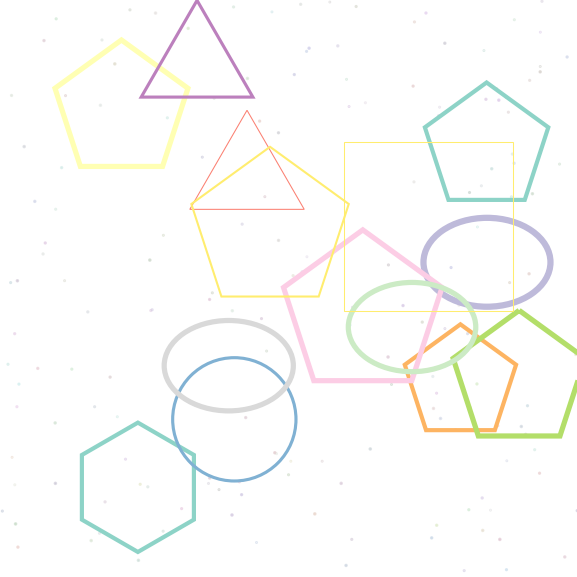[{"shape": "pentagon", "thickness": 2, "radius": 0.56, "center": [0.843, 0.744]}, {"shape": "hexagon", "thickness": 2, "radius": 0.56, "center": [0.239, 0.155]}, {"shape": "pentagon", "thickness": 2.5, "radius": 0.61, "center": [0.21, 0.809]}, {"shape": "oval", "thickness": 3, "radius": 0.55, "center": [0.843, 0.545]}, {"shape": "triangle", "thickness": 0.5, "radius": 0.57, "center": [0.428, 0.694]}, {"shape": "circle", "thickness": 1.5, "radius": 0.53, "center": [0.406, 0.273]}, {"shape": "pentagon", "thickness": 2, "radius": 0.51, "center": [0.797, 0.336]}, {"shape": "pentagon", "thickness": 2.5, "radius": 0.6, "center": [0.899, 0.341]}, {"shape": "pentagon", "thickness": 2.5, "radius": 0.72, "center": [0.628, 0.457]}, {"shape": "oval", "thickness": 2.5, "radius": 0.56, "center": [0.396, 0.366]}, {"shape": "triangle", "thickness": 1.5, "radius": 0.56, "center": [0.341, 0.887]}, {"shape": "oval", "thickness": 2.5, "radius": 0.55, "center": [0.713, 0.433]}, {"shape": "pentagon", "thickness": 1, "radius": 0.72, "center": [0.468, 0.602]}, {"shape": "square", "thickness": 0.5, "radius": 0.73, "center": [0.742, 0.607]}]